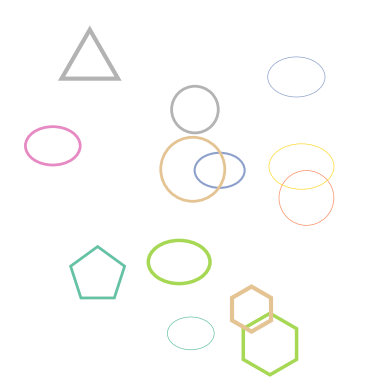[{"shape": "pentagon", "thickness": 2, "radius": 0.37, "center": [0.254, 0.286]}, {"shape": "oval", "thickness": 0.5, "radius": 0.3, "center": [0.496, 0.134]}, {"shape": "circle", "thickness": 0.5, "radius": 0.36, "center": [0.796, 0.486]}, {"shape": "oval", "thickness": 0.5, "radius": 0.37, "center": [0.77, 0.8]}, {"shape": "oval", "thickness": 1.5, "radius": 0.32, "center": [0.57, 0.558]}, {"shape": "oval", "thickness": 2, "radius": 0.36, "center": [0.137, 0.621]}, {"shape": "hexagon", "thickness": 2.5, "radius": 0.4, "center": [0.701, 0.106]}, {"shape": "oval", "thickness": 2.5, "radius": 0.4, "center": [0.465, 0.319]}, {"shape": "oval", "thickness": 0.5, "radius": 0.42, "center": [0.783, 0.567]}, {"shape": "hexagon", "thickness": 3, "radius": 0.29, "center": [0.653, 0.197]}, {"shape": "circle", "thickness": 2, "radius": 0.42, "center": [0.501, 0.56]}, {"shape": "circle", "thickness": 2, "radius": 0.3, "center": [0.506, 0.715]}, {"shape": "triangle", "thickness": 3, "radius": 0.42, "center": [0.233, 0.838]}]